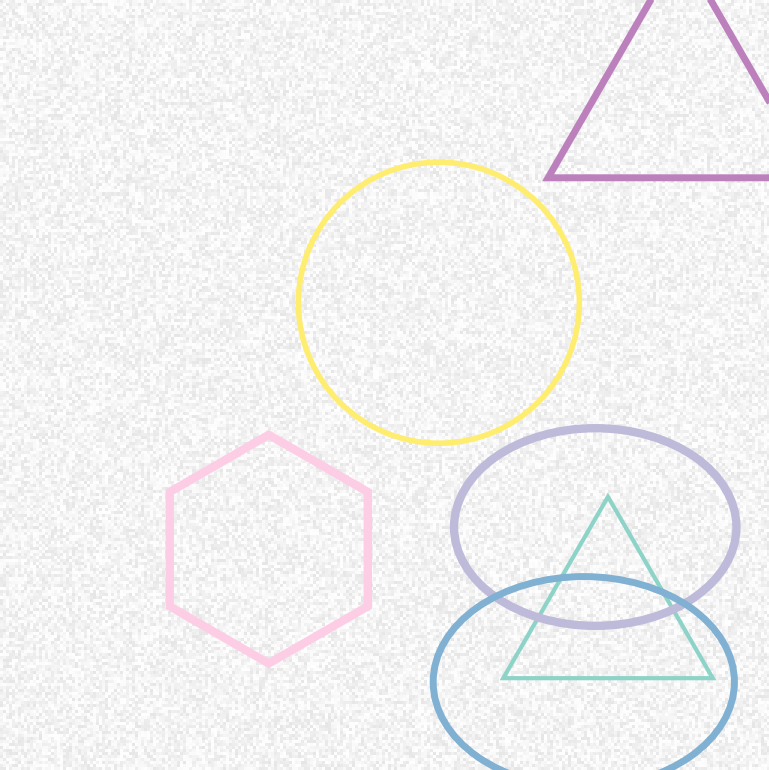[{"shape": "triangle", "thickness": 1.5, "radius": 0.79, "center": [0.79, 0.198]}, {"shape": "oval", "thickness": 3, "radius": 0.92, "center": [0.773, 0.316]}, {"shape": "oval", "thickness": 2.5, "radius": 0.98, "center": [0.758, 0.114]}, {"shape": "hexagon", "thickness": 3, "radius": 0.74, "center": [0.349, 0.287]}, {"shape": "triangle", "thickness": 2.5, "radius": 0.99, "center": [0.884, 0.869]}, {"shape": "circle", "thickness": 2, "radius": 0.91, "center": [0.57, 0.607]}]